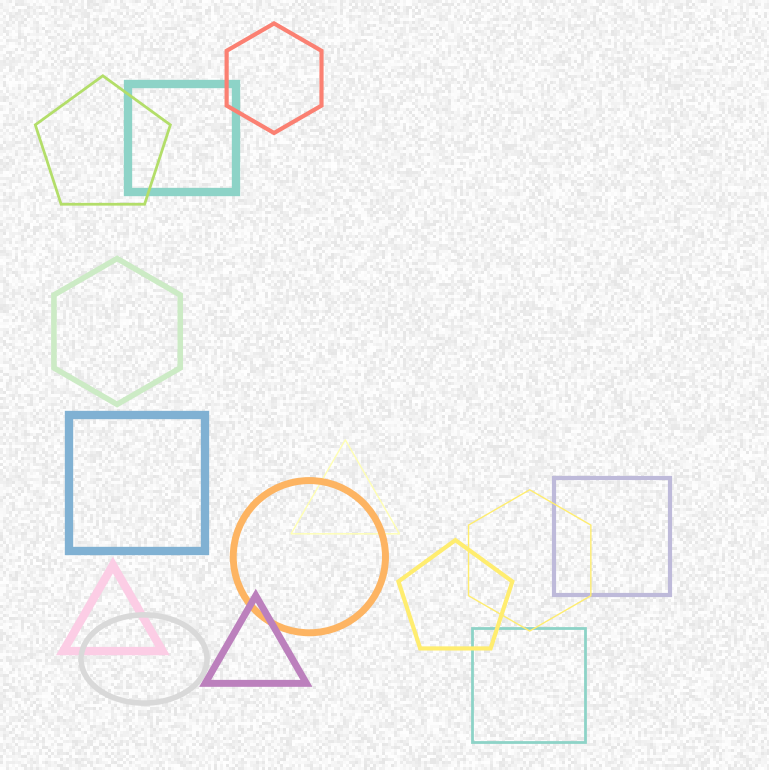[{"shape": "square", "thickness": 1, "radius": 0.37, "center": [0.686, 0.111]}, {"shape": "square", "thickness": 3, "radius": 0.35, "center": [0.236, 0.821]}, {"shape": "triangle", "thickness": 0.5, "radius": 0.41, "center": [0.448, 0.347]}, {"shape": "square", "thickness": 1.5, "radius": 0.38, "center": [0.795, 0.303]}, {"shape": "hexagon", "thickness": 1.5, "radius": 0.36, "center": [0.356, 0.898]}, {"shape": "square", "thickness": 3, "radius": 0.44, "center": [0.178, 0.372]}, {"shape": "circle", "thickness": 2.5, "radius": 0.49, "center": [0.402, 0.277]}, {"shape": "pentagon", "thickness": 1, "radius": 0.46, "center": [0.134, 0.809]}, {"shape": "triangle", "thickness": 3, "radius": 0.37, "center": [0.147, 0.192]}, {"shape": "oval", "thickness": 2, "radius": 0.41, "center": [0.187, 0.144]}, {"shape": "triangle", "thickness": 2.5, "radius": 0.38, "center": [0.332, 0.15]}, {"shape": "hexagon", "thickness": 2, "radius": 0.47, "center": [0.152, 0.57]}, {"shape": "pentagon", "thickness": 1.5, "radius": 0.39, "center": [0.591, 0.221]}, {"shape": "hexagon", "thickness": 0.5, "radius": 0.46, "center": [0.688, 0.272]}]